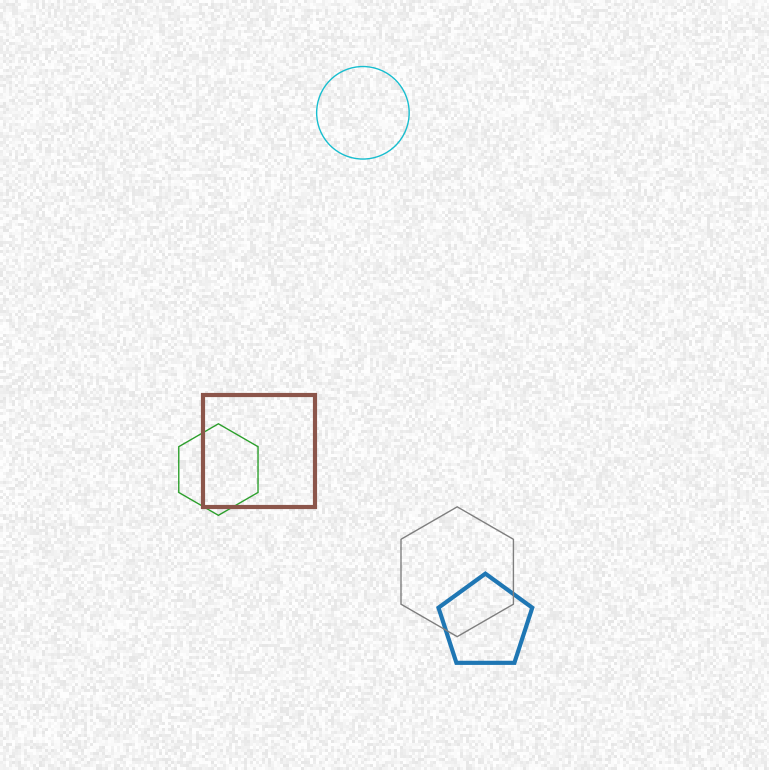[{"shape": "pentagon", "thickness": 1.5, "radius": 0.32, "center": [0.63, 0.191]}, {"shape": "hexagon", "thickness": 0.5, "radius": 0.3, "center": [0.284, 0.39]}, {"shape": "square", "thickness": 1.5, "radius": 0.37, "center": [0.336, 0.414]}, {"shape": "hexagon", "thickness": 0.5, "radius": 0.42, "center": [0.594, 0.257]}, {"shape": "circle", "thickness": 0.5, "radius": 0.3, "center": [0.471, 0.854]}]